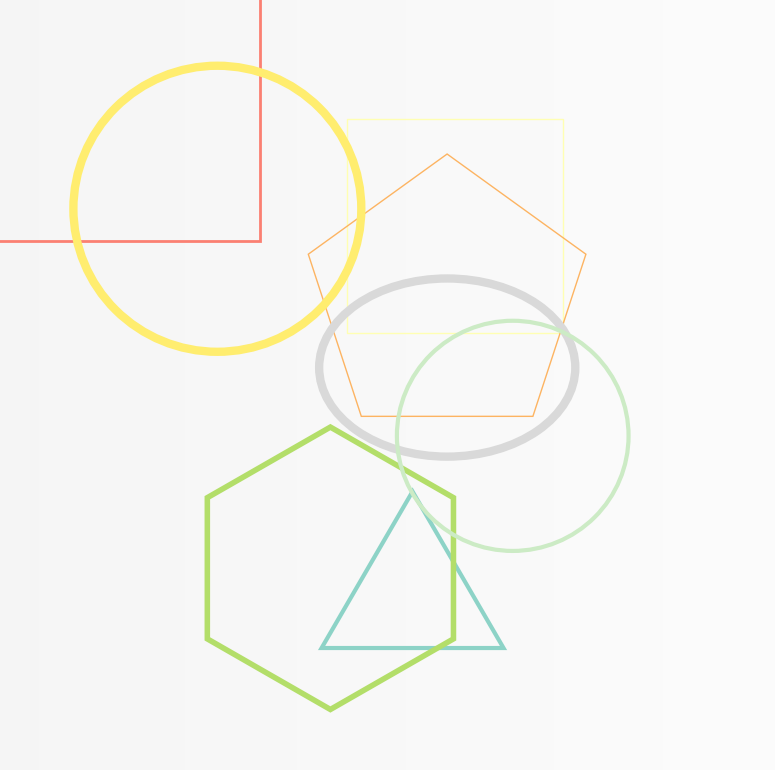[{"shape": "triangle", "thickness": 1.5, "radius": 0.68, "center": [0.532, 0.226]}, {"shape": "square", "thickness": 0.5, "radius": 0.7, "center": [0.587, 0.707]}, {"shape": "square", "thickness": 1, "radius": 0.86, "center": [0.163, 0.86]}, {"shape": "pentagon", "thickness": 0.5, "radius": 0.94, "center": [0.577, 0.612]}, {"shape": "hexagon", "thickness": 2, "radius": 0.92, "center": [0.426, 0.262]}, {"shape": "oval", "thickness": 3, "radius": 0.83, "center": [0.577, 0.523]}, {"shape": "circle", "thickness": 1.5, "radius": 0.75, "center": [0.662, 0.434]}, {"shape": "circle", "thickness": 3, "radius": 0.93, "center": [0.28, 0.729]}]